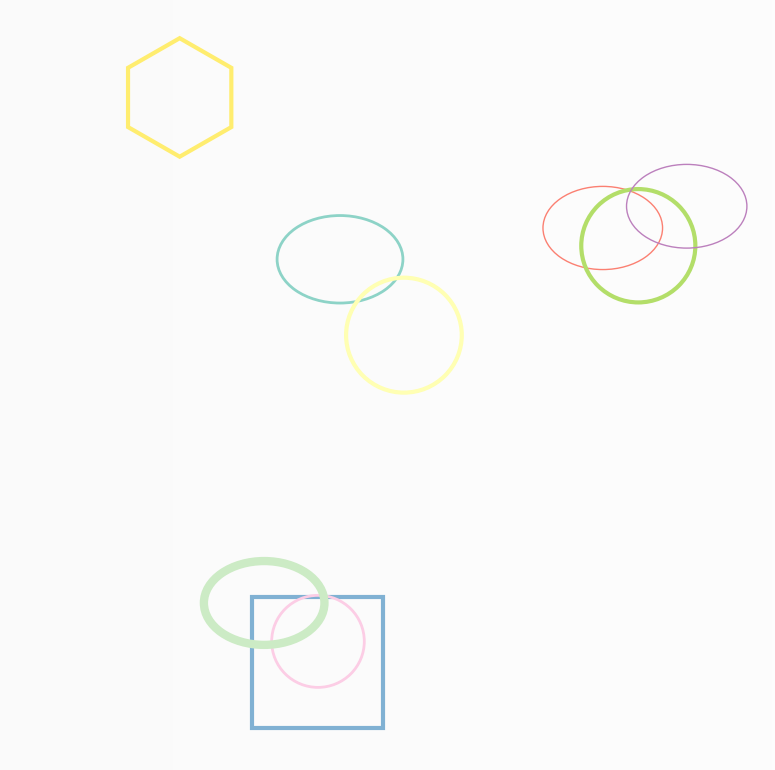[{"shape": "oval", "thickness": 1, "radius": 0.41, "center": [0.439, 0.663]}, {"shape": "circle", "thickness": 1.5, "radius": 0.37, "center": [0.521, 0.565]}, {"shape": "oval", "thickness": 0.5, "radius": 0.39, "center": [0.778, 0.704]}, {"shape": "square", "thickness": 1.5, "radius": 0.42, "center": [0.41, 0.14]}, {"shape": "circle", "thickness": 1.5, "radius": 0.37, "center": [0.824, 0.681]}, {"shape": "circle", "thickness": 1, "radius": 0.3, "center": [0.41, 0.167]}, {"shape": "oval", "thickness": 0.5, "radius": 0.39, "center": [0.886, 0.732]}, {"shape": "oval", "thickness": 3, "radius": 0.39, "center": [0.341, 0.217]}, {"shape": "hexagon", "thickness": 1.5, "radius": 0.38, "center": [0.232, 0.873]}]